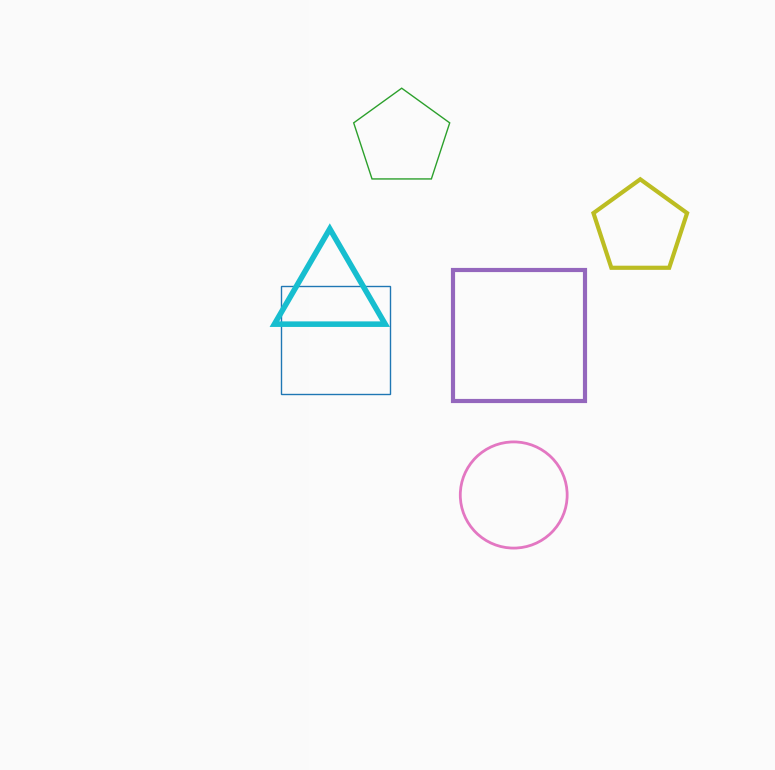[{"shape": "square", "thickness": 0.5, "radius": 0.35, "center": [0.433, 0.558]}, {"shape": "pentagon", "thickness": 0.5, "radius": 0.33, "center": [0.518, 0.82]}, {"shape": "square", "thickness": 1.5, "radius": 0.42, "center": [0.67, 0.565]}, {"shape": "circle", "thickness": 1, "radius": 0.34, "center": [0.663, 0.357]}, {"shape": "pentagon", "thickness": 1.5, "radius": 0.32, "center": [0.826, 0.704]}, {"shape": "triangle", "thickness": 2, "radius": 0.41, "center": [0.426, 0.62]}]